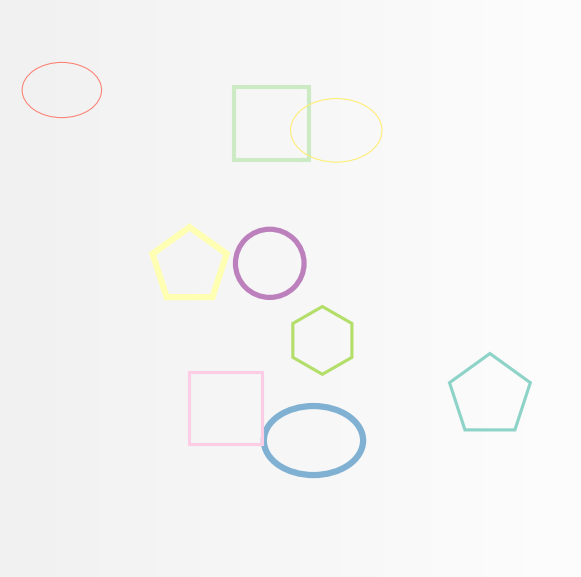[{"shape": "pentagon", "thickness": 1.5, "radius": 0.37, "center": [0.843, 0.314]}, {"shape": "pentagon", "thickness": 3, "radius": 0.34, "center": [0.326, 0.539]}, {"shape": "oval", "thickness": 0.5, "radius": 0.34, "center": [0.106, 0.843]}, {"shape": "oval", "thickness": 3, "radius": 0.43, "center": [0.539, 0.236]}, {"shape": "hexagon", "thickness": 1.5, "radius": 0.29, "center": [0.555, 0.41]}, {"shape": "square", "thickness": 1.5, "radius": 0.31, "center": [0.388, 0.292]}, {"shape": "circle", "thickness": 2.5, "radius": 0.3, "center": [0.464, 0.543]}, {"shape": "square", "thickness": 2, "radius": 0.32, "center": [0.467, 0.785]}, {"shape": "oval", "thickness": 0.5, "radius": 0.39, "center": [0.579, 0.773]}]